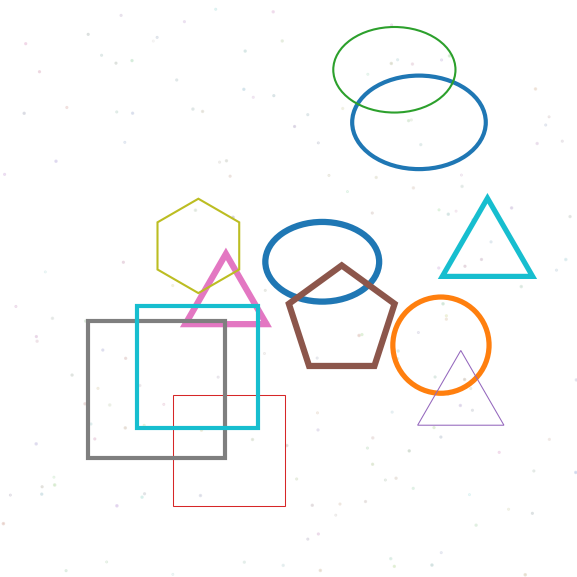[{"shape": "oval", "thickness": 2, "radius": 0.58, "center": [0.726, 0.787]}, {"shape": "oval", "thickness": 3, "radius": 0.49, "center": [0.558, 0.546]}, {"shape": "circle", "thickness": 2.5, "radius": 0.42, "center": [0.764, 0.401]}, {"shape": "oval", "thickness": 1, "radius": 0.53, "center": [0.683, 0.878]}, {"shape": "square", "thickness": 0.5, "radius": 0.48, "center": [0.397, 0.219]}, {"shape": "triangle", "thickness": 0.5, "radius": 0.43, "center": [0.798, 0.306]}, {"shape": "pentagon", "thickness": 3, "radius": 0.48, "center": [0.592, 0.443]}, {"shape": "triangle", "thickness": 3, "radius": 0.41, "center": [0.391, 0.478]}, {"shape": "square", "thickness": 2, "radius": 0.59, "center": [0.271, 0.325]}, {"shape": "hexagon", "thickness": 1, "radius": 0.41, "center": [0.343, 0.573]}, {"shape": "triangle", "thickness": 2.5, "radius": 0.45, "center": [0.844, 0.566]}, {"shape": "square", "thickness": 2, "radius": 0.53, "center": [0.342, 0.364]}]